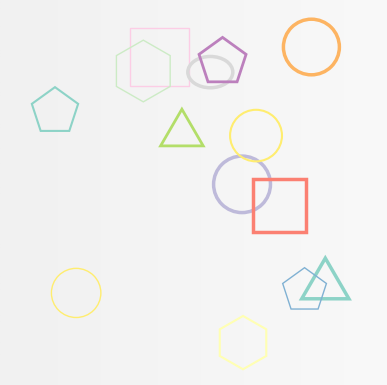[{"shape": "triangle", "thickness": 2.5, "radius": 0.35, "center": [0.839, 0.259]}, {"shape": "pentagon", "thickness": 1.5, "radius": 0.31, "center": [0.142, 0.711]}, {"shape": "hexagon", "thickness": 1.5, "radius": 0.35, "center": [0.627, 0.11]}, {"shape": "circle", "thickness": 2.5, "radius": 0.37, "center": [0.625, 0.521]}, {"shape": "square", "thickness": 2.5, "radius": 0.34, "center": [0.722, 0.466]}, {"shape": "pentagon", "thickness": 1, "radius": 0.3, "center": [0.786, 0.245]}, {"shape": "circle", "thickness": 2.5, "radius": 0.36, "center": [0.804, 0.878]}, {"shape": "triangle", "thickness": 2, "radius": 0.32, "center": [0.469, 0.653]}, {"shape": "square", "thickness": 1, "radius": 0.38, "center": [0.412, 0.851]}, {"shape": "oval", "thickness": 2.5, "radius": 0.29, "center": [0.543, 0.813]}, {"shape": "pentagon", "thickness": 2, "radius": 0.32, "center": [0.574, 0.839]}, {"shape": "hexagon", "thickness": 1, "radius": 0.4, "center": [0.37, 0.816]}, {"shape": "circle", "thickness": 1, "radius": 0.32, "center": [0.196, 0.239]}, {"shape": "circle", "thickness": 1.5, "radius": 0.33, "center": [0.661, 0.648]}]